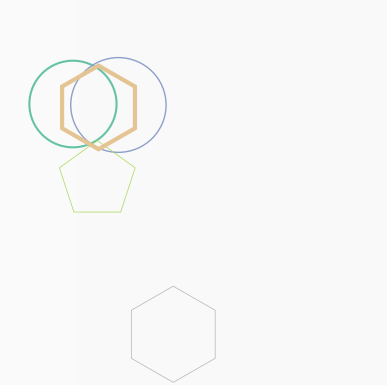[{"shape": "circle", "thickness": 1.5, "radius": 0.56, "center": [0.188, 0.73]}, {"shape": "circle", "thickness": 1, "radius": 0.62, "center": [0.306, 0.727]}, {"shape": "pentagon", "thickness": 0.5, "radius": 0.51, "center": [0.251, 0.532]}, {"shape": "hexagon", "thickness": 3, "radius": 0.54, "center": [0.254, 0.721]}, {"shape": "hexagon", "thickness": 0.5, "radius": 0.62, "center": [0.447, 0.132]}]